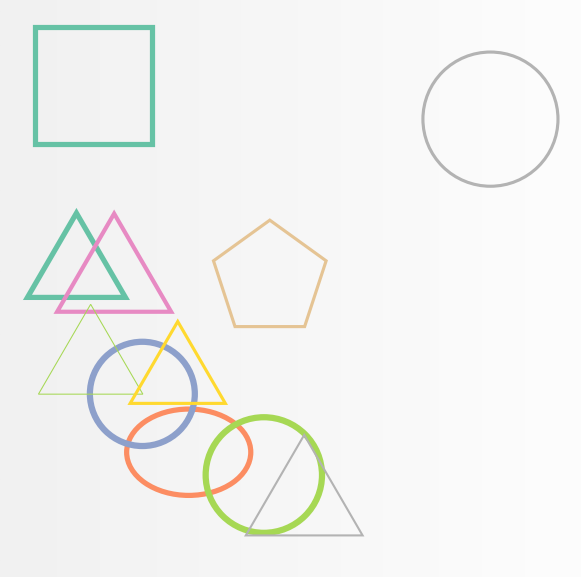[{"shape": "triangle", "thickness": 2.5, "radius": 0.49, "center": [0.132, 0.533]}, {"shape": "square", "thickness": 2.5, "radius": 0.5, "center": [0.161, 0.851]}, {"shape": "oval", "thickness": 2.5, "radius": 0.53, "center": [0.325, 0.216]}, {"shape": "circle", "thickness": 3, "radius": 0.45, "center": [0.245, 0.317]}, {"shape": "triangle", "thickness": 2, "radius": 0.57, "center": [0.196, 0.516]}, {"shape": "circle", "thickness": 3, "radius": 0.5, "center": [0.454, 0.177]}, {"shape": "triangle", "thickness": 0.5, "radius": 0.52, "center": [0.156, 0.368]}, {"shape": "triangle", "thickness": 1.5, "radius": 0.47, "center": [0.306, 0.348]}, {"shape": "pentagon", "thickness": 1.5, "radius": 0.51, "center": [0.464, 0.516]}, {"shape": "triangle", "thickness": 1, "radius": 0.58, "center": [0.523, 0.13]}, {"shape": "circle", "thickness": 1.5, "radius": 0.58, "center": [0.844, 0.793]}]